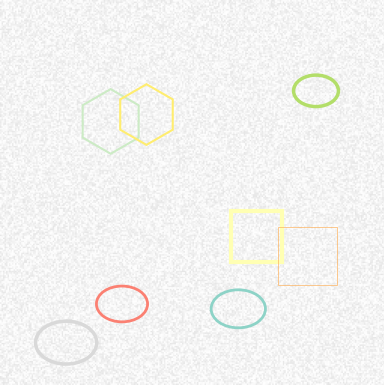[{"shape": "oval", "thickness": 2, "radius": 0.35, "center": [0.619, 0.198]}, {"shape": "square", "thickness": 3, "radius": 0.34, "center": [0.666, 0.386]}, {"shape": "oval", "thickness": 2, "radius": 0.33, "center": [0.317, 0.21]}, {"shape": "square", "thickness": 0.5, "radius": 0.38, "center": [0.798, 0.334]}, {"shape": "oval", "thickness": 2.5, "radius": 0.29, "center": [0.821, 0.764]}, {"shape": "oval", "thickness": 2.5, "radius": 0.4, "center": [0.172, 0.11]}, {"shape": "hexagon", "thickness": 1.5, "radius": 0.42, "center": [0.287, 0.685]}, {"shape": "hexagon", "thickness": 1.5, "radius": 0.39, "center": [0.38, 0.702]}]